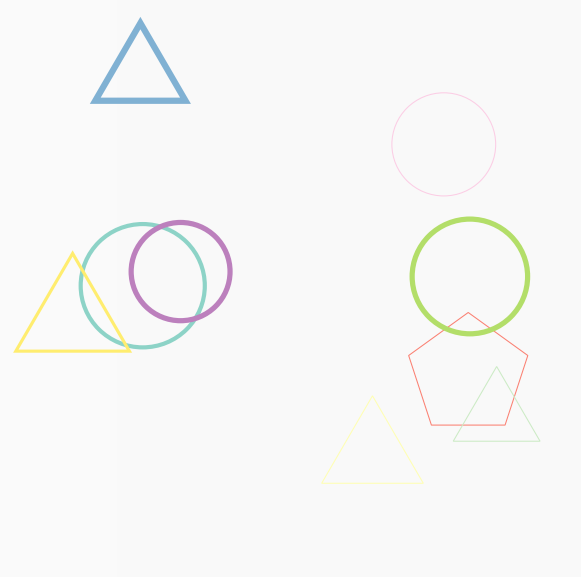[{"shape": "circle", "thickness": 2, "radius": 0.53, "center": [0.246, 0.504]}, {"shape": "triangle", "thickness": 0.5, "radius": 0.5, "center": [0.641, 0.213]}, {"shape": "pentagon", "thickness": 0.5, "radius": 0.54, "center": [0.806, 0.35]}, {"shape": "triangle", "thickness": 3, "radius": 0.45, "center": [0.242, 0.87]}, {"shape": "circle", "thickness": 2.5, "radius": 0.5, "center": [0.808, 0.52]}, {"shape": "circle", "thickness": 0.5, "radius": 0.45, "center": [0.763, 0.749]}, {"shape": "circle", "thickness": 2.5, "radius": 0.43, "center": [0.311, 0.529]}, {"shape": "triangle", "thickness": 0.5, "radius": 0.43, "center": [0.854, 0.278]}, {"shape": "triangle", "thickness": 1.5, "radius": 0.56, "center": [0.125, 0.447]}]